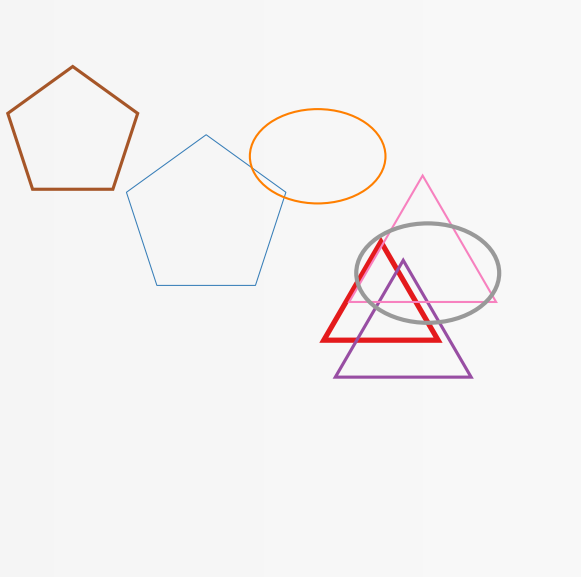[{"shape": "triangle", "thickness": 2.5, "radius": 0.57, "center": [0.655, 0.467]}, {"shape": "pentagon", "thickness": 0.5, "radius": 0.72, "center": [0.355, 0.622]}, {"shape": "triangle", "thickness": 1.5, "radius": 0.67, "center": [0.694, 0.414]}, {"shape": "oval", "thickness": 1, "radius": 0.58, "center": [0.547, 0.729]}, {"shape": "pentagon", "thickness": 1.5, "radius": 0.59, "center": [0.125, 0.766]}, {"shape": "triangle", "thickness": 1, "radius": 0.73, "center": [0.727, 0.549]}, {"shape": "oval", "thickness": 2, "radius": 0.61, "center": [0.736, 0.526]}]